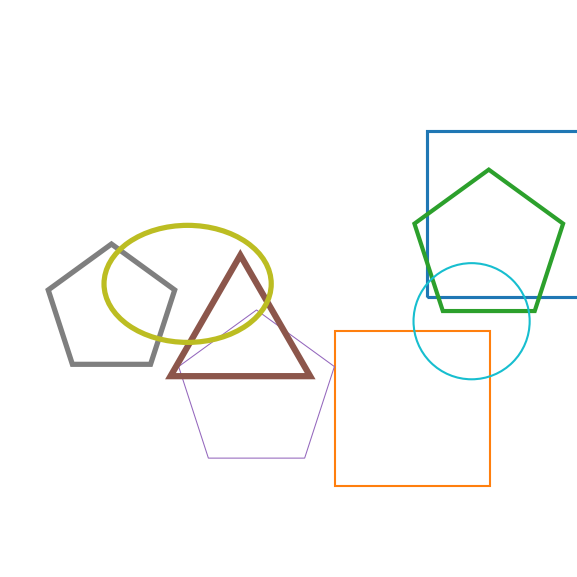[{"shape": "square", "thickness": 1.5, "radius": 0.72, "center": [0.883, 0.628]}, {"shape": "square", "thickness": 1, "radius": 0.67, "center": [0.715, 0.292]}, {"shape": "pentagon", "thickness": 2, "radius": 0.68, "center": [0.846, 0.57]}, {"shape": "pentagon", "thickness": 0.5, "radius": 0.71, "center": [0.444, 0.321]}, {"shape": "triangle", "thickness": 3, "radius": 0.7, "center": [0.416, 0.418]}, {"shape": "pentagon", "thickness": 2.5, "radius": 0.58, "center": [0.193, 0.461]}, {"shape": "oval", "thickness": 2.5, "radius": 0.72, "center": [0.325, 0.508]}, {"shape": "circle", "thickness": 1, "radius": 0.5, "center": [0.817, 0.443]}]